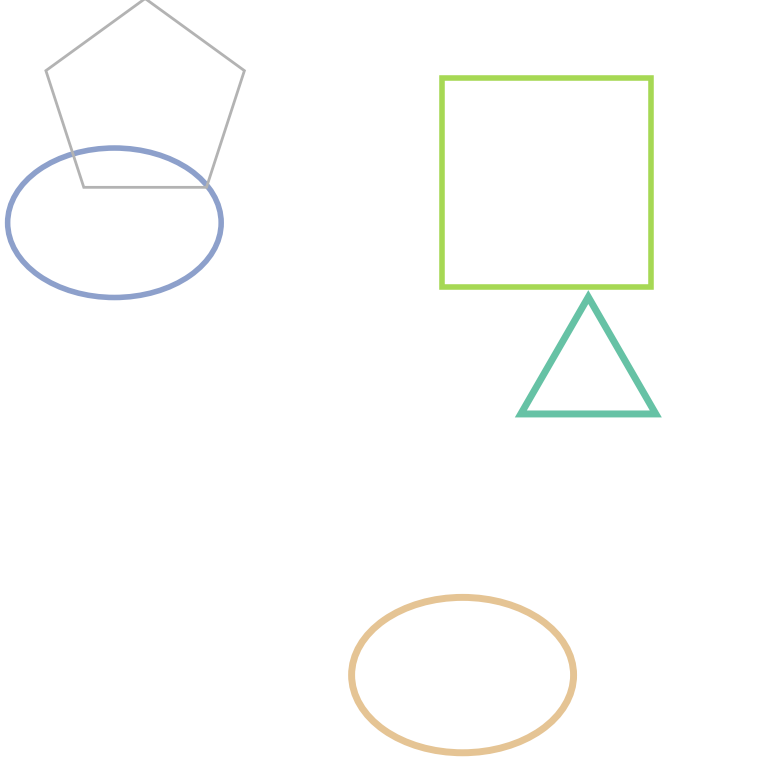[{"shape": "triangle", "thickness": 2.5, "radius": 0.51, "center": [0.764, 0.513]}, {"shape": "oval", "thickness": 2, "radius": 0.69, "center": [0.149, 0.711]}, {"shape": "square", "thickness": 2, "radius": 0.68, "center": [0.71, 0.763]}, {"shape": "oval", "thickness": 2.5, "radius": 0.72, "center": [0.601, 0.123]}, {"shape": "pentagon", "thickness": 1, "radius": 0.68, "center": [0.189, 0.866]}]